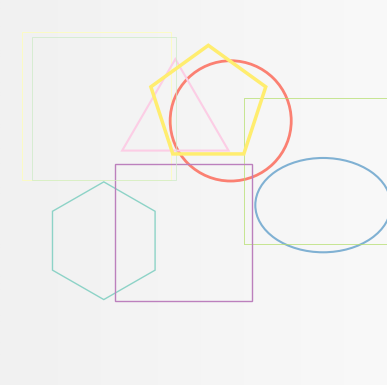[{"shape": "hexagon", "thickness": 1, "radius": 0.76, "center": [0.268, 0.375]}, {"shape": "square", "thickness": 0.5, "radius": 0.96, "center": [0.249, 0.724]}, {"shape": "circle", "thickness": 2, "radius": 0.78, "center": [0.595, 0.686]}, {"shape": "oval", "thickness": 1.5, "radius": 0.87, "center": [0.834, 0.467]}, {"shape": "square", "thickness": 0.5, "radius": 0.95, "center": [0.82, 0.556]}, {"shape": "triangle", "thickness": 1.5, "radius": 0.79, "center": [0.453, 0.688]}, {"shape": "square", "thickness": 1, "radius": 0.89, "center": [0.474, 0.396]}, {"shape": "square", "thickness": 0.5, "radius": 0.93, "center": [0.268, 0.718]}, {"shape": "pentagon", "thickness": 2.5, "radius": 0.78, "center": [0.538, 0.726]}]